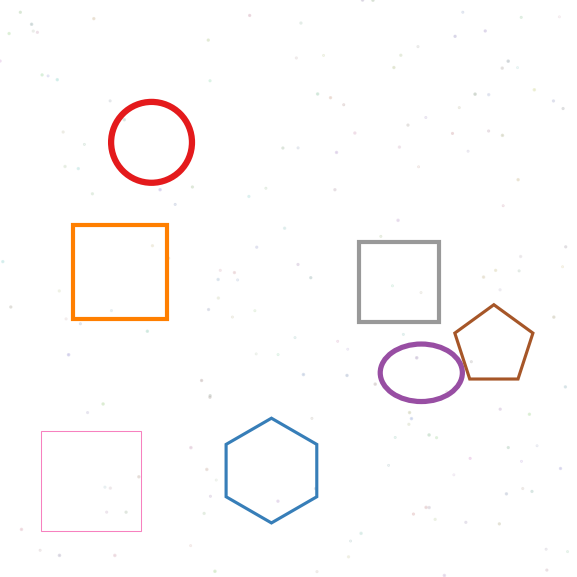[{"shape": "circle", "thickness": 3, "radius": 0.35, "center": [0.262, 0.753]}, {"shape": "hexagon", "thickness": 1.5, "radius": 0.45, "center": [0.47, 0.184]}, {"shape": "oval", "thickness": 2.5, "radius": 0.36, "center": [0.73, 0.354]}, {"shape": "square", "thickness": 2, "radius": 0.41, "center": [0.208, 0.528]}, {"shape": "pentagon", "thickness": 1.5, "radius": 0.36, "center": [0.855, 0.4]}, {"shape": "square", "thickness": 0.5, "radius": 0.43, "center": [0.157, 0.166]}, {"shape": "square", "thickness": 2, "radius": 0.35, "center": [0.692, 0.511]}]